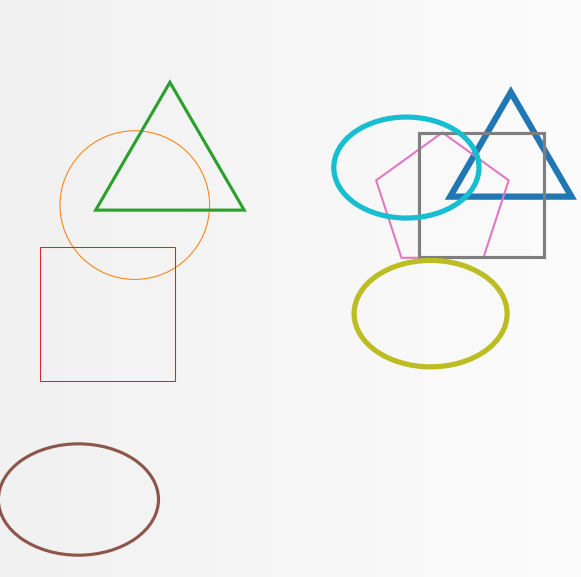[{"shape": "triangle", "thickness": 3, "radius": 0.6, "center": [0.879, 0.719]}, {"shape": "circle", "thickness": 0.5, "radius": 0.64, "center": [0.232, 0.644]}, {"shape": "triangle", "thickness": 1.5, "radius": 0.74, "center": [0.292, 0.709]}, {"shape": "square", "thickness": 0.5, "radius": 0.58, "center": [0.186, 0.455]}, {"shape": "oval", "thickness": 1.5, "radius": 0.69, "center": [0.135, 0.134]}, {"shape": "pentagon", "thickness": 1, "radius": 0.6, "center": [0.761, 0.65]}, {"shape": "square", "thickness": 1.5, "radius": 0.54, "center": [0.828, 0.662]}, {"shape": "oval", "thickness": 2.5, "radius": 0.66, "center": [0.741, 0.456]}, {"shape": "oval", "thickness": 2.5, "radius": 0.62, "center": [0.699, 0.709]}]